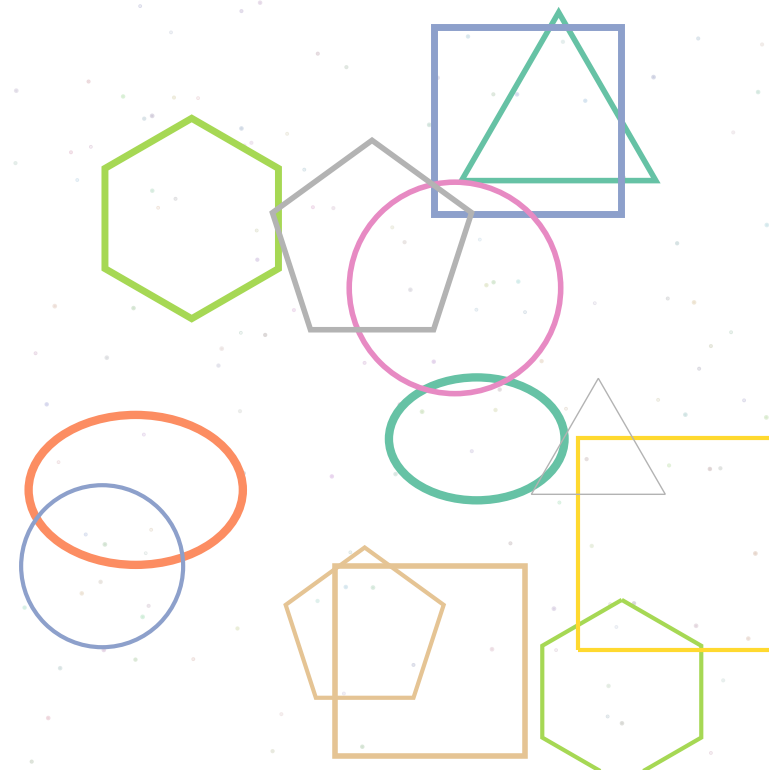[{"shape": "triangle", "thickness": 2, "radius": 0.73, "center": [0.726, 0.838]}, {"shape": "oval", "thickness": 3, "radius": 0.57, "center": [0.619, 0.43]}, {"shape": "oval", "thickness": 3, "radius": 0.7, "center": [0.176, 0.364]}, {"shape": "circle", "thickness": 1.5, "radius": 0.53, "center": [0.133, 0.265]}, {"shape": "square", "thickness": 2.5, "radius": 0.61, "center": [0.685, 0.843]}, {"shape": "circle", "thickness": 2, "radius": 0.69, "center": [0.591, 0.626]}, {"shape": "hexagon", "thickness": 2.5, "radius": 0.65, "center": [0.249, 0.716]}, {"shape": "hexagon", "thickness": 1.5, "radius": 0.6, "center": [0.808, 0.102]}, {"shape": "square", "thickness": 1.5, "radius": 0.69, "center": [0.889, 0.294]}, {"shape": "pentagon", "thickness": 1.5, "radius": 0.54, "center": [0.474, 0.181]}, {"shape": "square", "thickness": 2, "radius": 0.62, "center": [0.559, 0.142]}, {"shape": "pentagon", "thickness": 2, "radius": 0.68, "center": [0.483, 0.682]}, {"shape": "triangle", "thickness": 0.5, "radius": 0.5, "center": [0.777, 0.408]}]